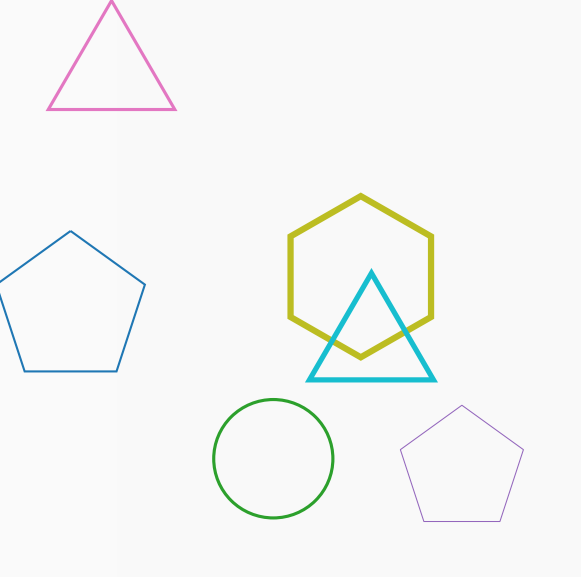[{"shape": "pentagon", "thickness": 1, "radius": 0.67, "center": [0.121, 0.465]}, {"shape": "circle", "thickness": 1.5, "radius": 0.51, "center": [0.47, 0.205]}, {"shape": "pentagon", "thickness": 0.5, "radius": 0.56, "center": [0.795, 0.186]}, {"shape": "triangle", "thickness": 1.5, "radius": 0.63, "center": [0.192, 0.872]}, {"shape": "hexagon", "thickness": 3, "radius": 0.7, "center": [0.621, 0.52]}, {"shape": "triangle", "thickness": 2.5, "radius": 0.62, "center": [0.639, 0.403]}]